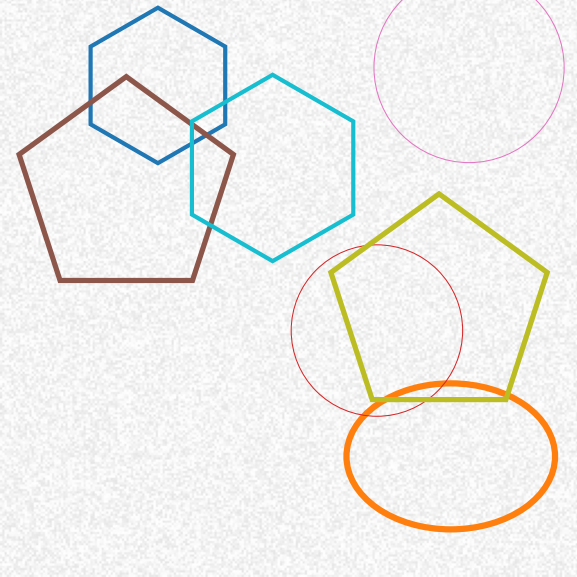[{"shape": "hexagon", "thickness": 2, "radius": 0.67, "center": [0.273, 0.851]}, {"shape": "oval", "thickness": 3, "radius": 0.9, "center": [0.781, 0.209]}, {"shape": "circle", "thickness": 0.5, "radius": 0.74, "center": [0.653, 0.427]}, {"shape": "pentagon", "thickness": 2.5, "radius": 0.98, "center": [0.219, 0.671]}, {"shape": "circle", "thickness": 0.5, "radius": 0.82, "center": [0.812, 0.882]}, {"shape": "pentagon", "thickness": 2.5, "radius": 0.98, "center": [0.76, 0.466]}, {"shape": "hexagon", "thickness": 2, "radius": 0.81, "center": [0.472, 0.708]}]